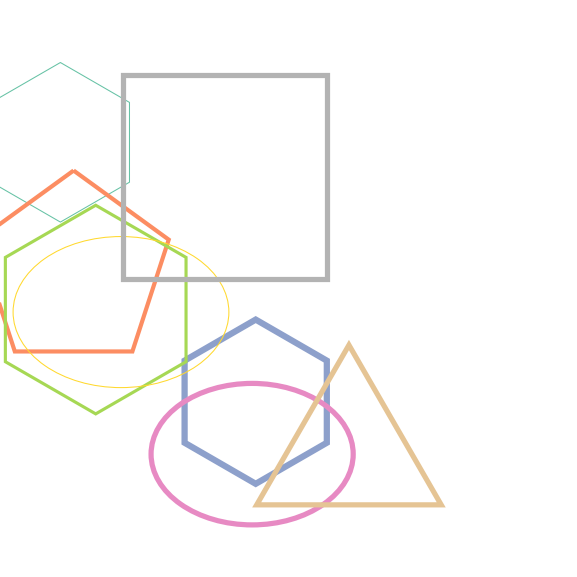[{"shape": "hexagon", "thickness": 0.5, "radius": 0.69, "center": [0.105, 0.753]}, {"shape": "pentagon", "thickness": 2, "radius": 0.87, "center": [0.127, 0.531]}, {"shape": "hexagon", "thickness": 3, "radius": 0.71, "center": [0.443, 0.304]}, {"shape": "oval", "thickness": 2.5, "radius": 0.88, "center": [0.437, 0.213]}, {"shape": "hexagon", "thickness": 1.5, "radius": 0.9, "center": [0.166, 0.463]}, {"shape": "oval", "thickness": 0.5, "radius": 0.93, "center": [0.209, 0.459]}, {"shape": "triangle", "thickness": 2.5, "radius": 0.92, "center": [0.604, 0.217]}, {"shape": "square", "thickness": 2.5, "radius": 0.88, "center": [0.39, 0.693]}]